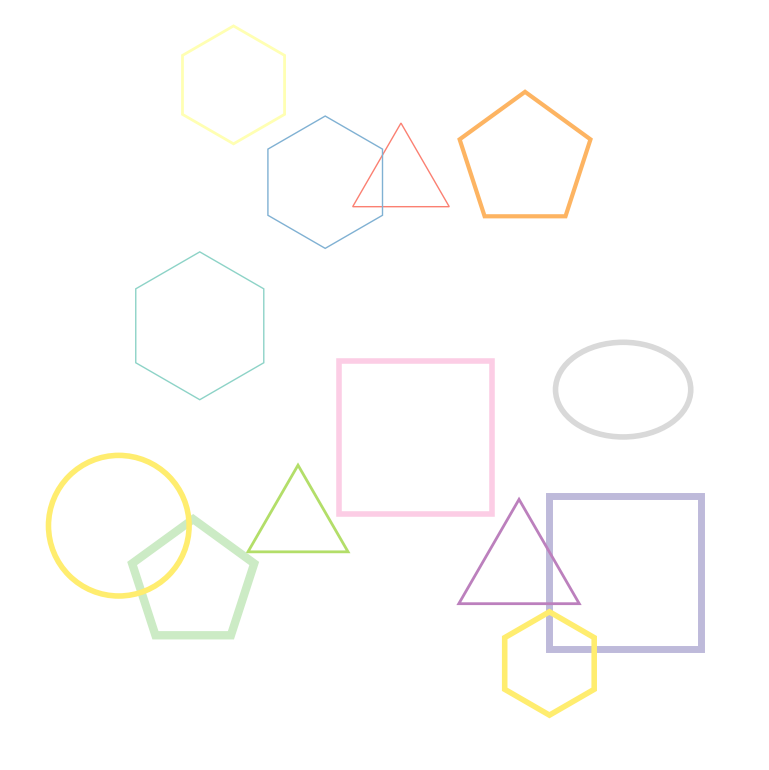[{"shape": "hexagon", "thickness": 0.5, "radius": 0.48, "center": [0.259, 0.577]}, {"shape": "hexagon", "thickness": 1, "radius": 0.38, "center": [0.303, 0.89]}, {"shape": "square", "thickness": 2.5, "radius": 0.5, "center": [0.812, 0.257]}, {"shape": "triangle", "thickness": 0.5, "radius": 0.36, "center": [0.521, 0.768]}, {"shape": "hexagon", "thickness": 0.5, "radius": 0.43, "center": [0.422, 0.763]}, {"shape": "pentagon", "thickness": 1.5, "radius": 0.45, "center": [0.682, 0.791]}, {"shape": "triangle", "thickness": 1, "radius": 0.38, "center": [0.387, 0.321]}, {"shape": "square", "thickness": 2, "radius": 0.49, "center": [0.539, 0.432]}, {"shape": "oval", "thickness": 2, "radius": 0.44, "center": [0.809, 0.494]}, {"shape": "triangle", "thickness": 1, "radius": 0.45, "center": [0.674, 0.261]}, {"shape": "pentagon", "thickness": 3, "radius": 0.42, "center": [0.251, 0.242]}, {"shape": "circle", "thickness": 2, "radius": 0.46, "center": [0.154, 0.317]}, {"shape": "hexagon", "thickness": 2, "radius": 0.34, "center": [0.714, 0.138]}]